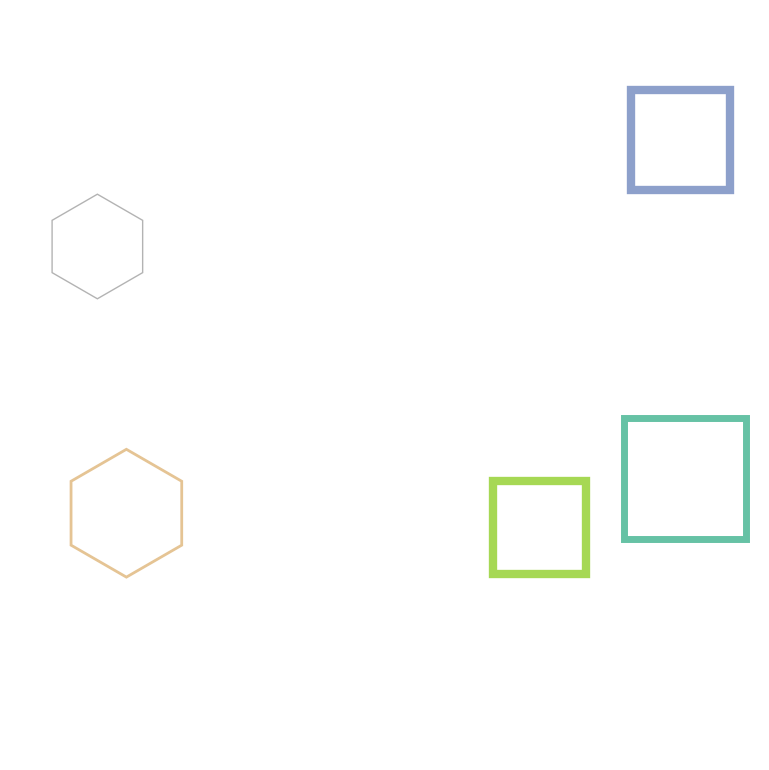[{"shape": "square", "thickness": 2.5, "radius": 0.4, "center": [0.89, 0.379]}, {"shape": "square", "thickness": 3, "radius": 0.32, "center": [0.884, 0.818]}, {"shape": "square", "thickness": 3, "radius": 0.3, "center": [0.7, 0.315]}, {"shape": "hexagon", "thickness": 1, "radius": 0.41, "center": [0.164, 0.333]}, {"shape": "hexagon", "thickness": 0.5, "radius": 0.34, "center": [0.126, 0.68]}]